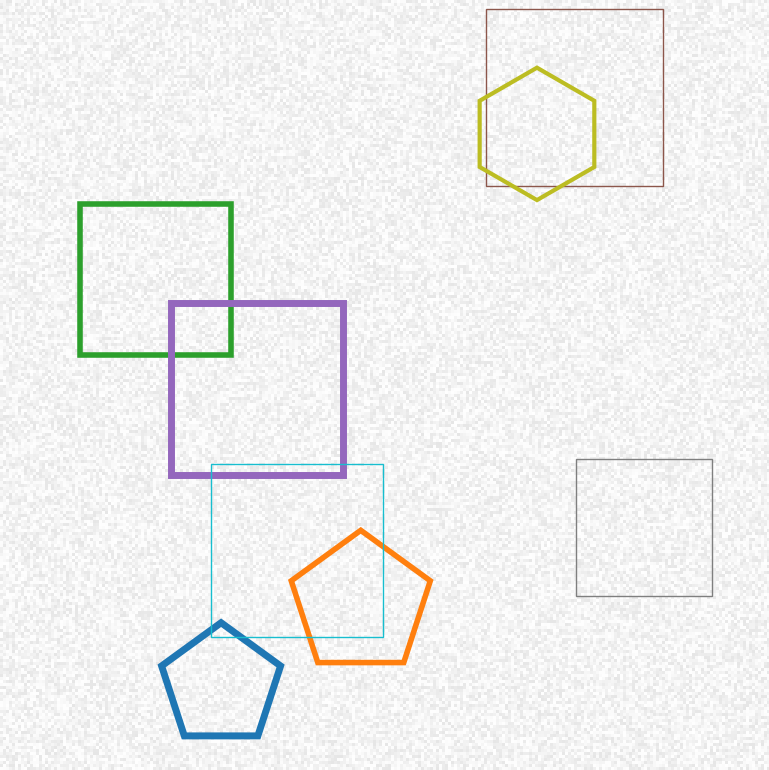[{"shape": "pentagon", "thickness": 2.5, "radius": 0.41, "center": [0.287, 0.11]}, {"shape": "pentagon", "thickness": 2, "radius": 0.47, "center": [0.469, 0.216]}, {"shape": "square", "thickness": 2, "radius": 0.49, "center": [0.202, 0.637]}, {"shape": "square", "thickness": 2.5, "radius": 0.56, "center": [0.333, 0.495]}, {"shape": "square", "thickness": 0.5, "radius": 0.57, "center": [0.747, 0.873]}, {"shape": "square", "thickness": 0.5, "radius": 0.44, "center": [0.836, 0.315]}, {"shape": "hexagon", "thickness": 1.5, "radius": 0.43, "center": [0.697, 0.826]}, {"shape": "square", "thickness": 0.5, "radius": 0.56, "center": [0.386, 0.285]}]